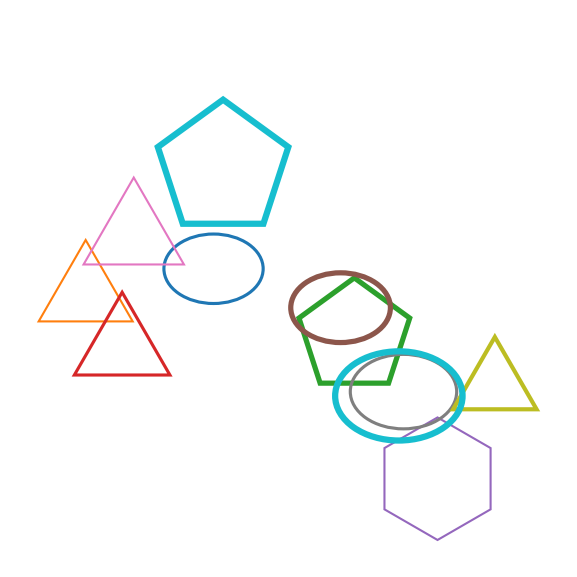[{"shape": "oval", "thickness": 1.5, "radius": 0.43, "center": [0.37, 0.534]}, {"shape": "triangle", "thickness": 1, "radius": 0.47, "center": [0.148, 0.49]}, {"shape": "pentagon", "thickness": 2.5, "radius": 0.5, "center": [0.614, 0.417]}, {"shape": "triangle", "thickness": 1.5, "radius": 0.48, "center": [0.211, 0.398]}, {"shape": "hexagon", "thickness": 1, "radius": 0.53, "center": [0.758, 0.17]}, {"shape": "oval", "thickness": 2.5, "radius": 0.43, "center": [0.59, 0.466]}, {"shape": "triangle", "thickness": 1, "radius": 0.5, "center": [0.232, 0.591]}, {"shape": "oval", "thickness": 1.5, "radius": 0.46, "center": [0.699, 0.321]}, {"shape": "triangle", "thickness": 2, "radius": 0.42, "center": [0.857, 0.332]}, {"shape": "pentagon", "thickness": 3, "radius": 0.59, "center": [0.386, 0.708]}, {"shape": "oval", "thickness": 3, "radius": 0.55, "center": [0.691, 0.314]}]